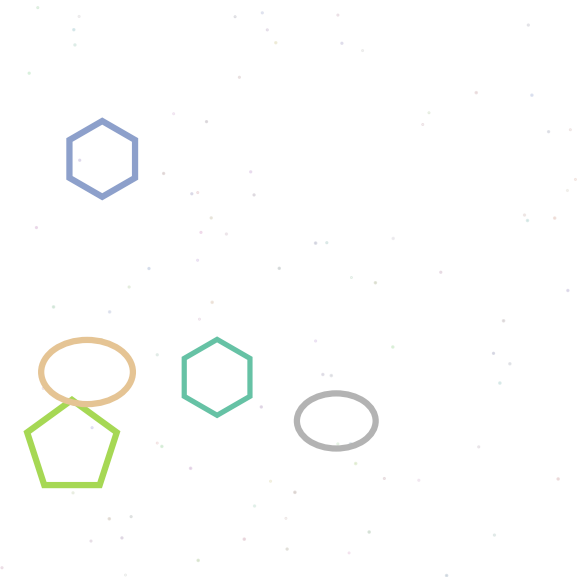[{"shape": "hexagon", "thickness": 2.5, "radius": 0.33, "center": [0.376, 0.346]}, {"shape": "hexagon", "thickness": 3, "radius": 0.33, "center": [0.177, 0.724]}, {"shape": "pentagon", "thickness": 3, "radius": 0.41, "center": [0.125, 0.225]}, {"shape": "oval", "thickness": 3, "radius": 0.4, "center": [0.151, 0.355]}, {"shape": "oval", "thickness": 3, "radius": 0.34, "center": [0.582, 0.27]}]